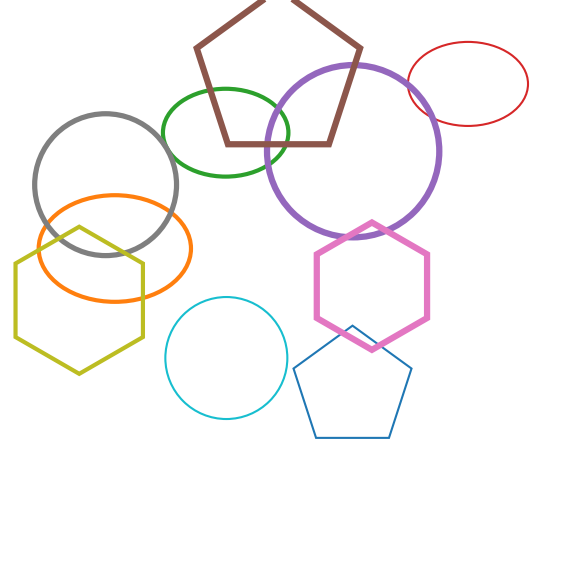[{"shape": "pentagon", "thickness": 1, "radius": 0.54, "center": [0.61, 0.328]}, {"shape": "oval", "thickness": 2, "radius": 0.66, "center": [0.199, 0.569]}, {"shape": "oval", "thickness": 2, "radius": 0.54, "center": [0.391, 0.769]}, {"shape": "oval", "thickness": 1, "radius": 0.52, "center": [0.81, 0.854]}, {"shape": "circle", "thickness": 3, "radius": 0.75, "center": [0.612, 0.737]}, {"shape": "pentagon", "thickness": 3, "radius": 0.74, "center": [0.482, 0.87]}, {"shape": "hexagon", "thickness": 3, "radius": 0.55, "center": [0.644, 0.504]}, {"shape": "circle", "thickness": 2.5, "radius": 0.61, "center": [0.183, 0.679]}, {"shape": "hexagon", "thickness": 2, "radius": 0.64, "center": [0.137, 0.479]}, {"shape": "circle", "thickness": 1, "radius": 0.53, "center": [0.392, 0.379]}]